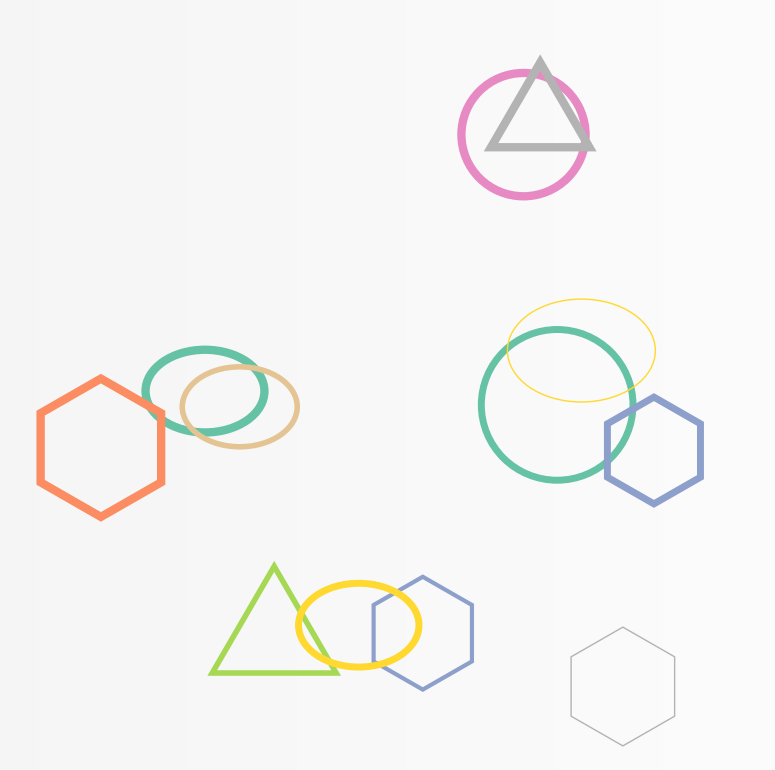[{"shape": "oval", "thickness": 3, "radius": 0.38, "center": [0.264, 0.492]}, {"shape": "circle", "thickness": 2.5, "radius": 0.49, "center": [0.719, 0.474]}, {"shape": "hexagon", "thickness": 3, "radius": 0.45, "center": [0.13, 0.419]}, {"shape": "hexagon", "thickness": 2.5, "radius": 0.35, "center": [0.844, 0.415]}, {"shape": "hexagon", "thickness": 1.5, "radius": 0.37, "center": [0.546, 0.178]}, {"shape": "circle", "thickness": 3, "radius": 0.4, "center": [0.675, 0.825]}, {"shape": "triangle", "thickness": 2, "radius": 0.46, "center": [0.354, 0.172]}, {"shape": "oval", "thickness": 2.5, "radius": 0.39, "center": [0.463, 0.188]}, {"shape": "oval", "thickness": 0.5, "radius": 0.48, "center": [0.75, 0.545]}, {"shape": "oval", "thickness": 2, "radius": 0.37, "center": [0.309, 0.472]}, {"shape": "triangle", "thickness": 3, "radius": 0.37, "center": [0.697, 0.845]}, {"shape": "hexagon", "thickness": 0.5, "radius": 0.39, "center": [0.804, 0.108]}]